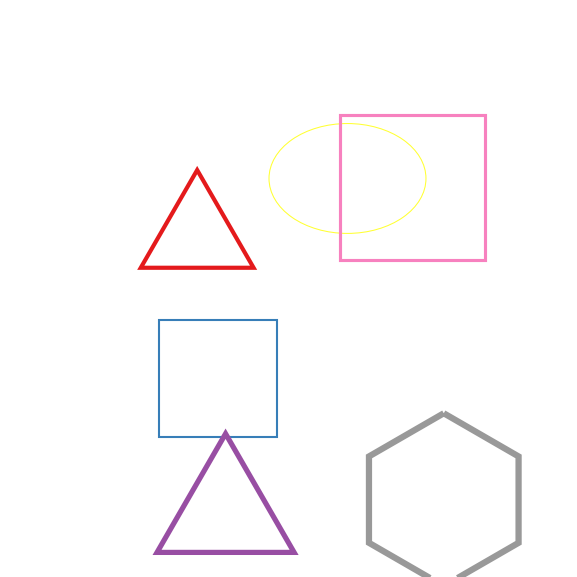[{"shape": "triangle", "thickness": 2, "radius": 0.56, "center": [0.341, 0.592]}, {"shape": "square", "thickness": 1, "radius": 0.51, "center": [0.377, 0.344]}, {"shape": "triangle", "thickness": 2.5, "radius": 0.69, "center": [0.391, 0.111]}, {"shape": "oval", "thickness": 0.5, "radius": 0.68, "center": [0.602, 0.69]}, {"shape": "square", "thickness": 1.5, "radius": 0.63, "center": [0.715, 0.674]}, {"shape": "hexagon", "thickness": 3, "radius": 0.75, "center": [0.768, 0.134]}]